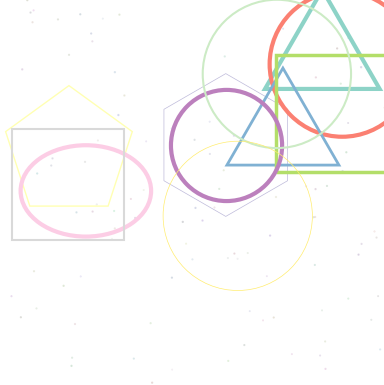[{"shape": "triangle", "thickness": 3, "radius": 0.86, "center": [0.837, 0.855]}, {"shape": "pentagon", "thickness": 1, "radius": 0.86, "center": [0.179, 0.605]}, {"shape": "hexagon", "thickness": 0.5, "radius": 0.93, "center": [0.586, 0.623]}, {"shape": "circle", "thickness": 3, "radius": 0.94, "center": [0.889, 0.833]}, {"shape": "triangle", "thickness": 2, "radius": 0.84, "center": [0.735, 0.655]}, {"shape": "square", "thickness": 2.5, "radius": 0.76, "center": [0.868, 0.705]}, {"shape": "oval", "thickness": 3, "radius": 0.85, "center": [0.223, 0.504]}, {"shape": "square", "thickness": 1.5, "radius": 0.72, "center": [0.177, 0.52]}, {"shape": "circle", "thickness": 3, "radius": 0.72, "center": [0.588, 0.622]}, {"shape": "circle", "thickness": 1.5, "radius": 0.96, "center": [0.719, 0.808]}, {"shape": "circle", "thickness": 0.5, "radius": 0.97, "center": [0.618, 0.439]}]